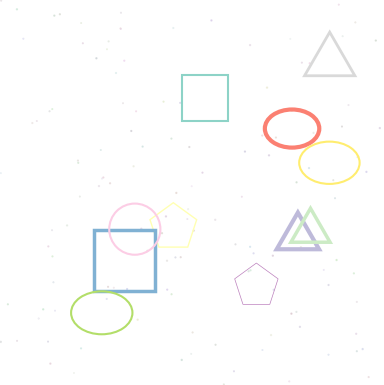[{"shape": "square", "thickness": 1.5, "radius": 0.3, "center": [0.532, 0.746]}, {"shape": "pentagon", "thickness": 1, "radius": 0.32, "center": [0.45, 0.41]}, {"shape": "triangle", "thickness": 3, "radius": 0.32, "center": [0.774, 0.384]}, {"shape": "oval", "thickness": 3, "radius": 0.35, "center": [0.759, 0.666]}, {"shape": "square", "thickness": 2.5, "radius": 0.4, "center": [0.323, 0.324]}, {"shape": "oval", "thickness": 1.5, "radius": 0.4, "center": [0.264, 0.188]}, {"shape": "circle", "thickness": 1.5, "radius": 0.33, "center": [0.35, 0.405]}, {"shape": "triangle", "thickness": 2, "radius": 0.38, "center": [0.856, 0.841]}, {"shape": "pentagon", "thickness": 0.5, "radius": 0.3, "center": [0.666, 0.257]}, {"shape": "triangle", "thickness": 2.5, "radius": 0.29, "center": [0.806, 0.4]}, {"shape": "oval", "thickness": 1.5, "radius": 0.39, "center": [0.856, 0.577]}]